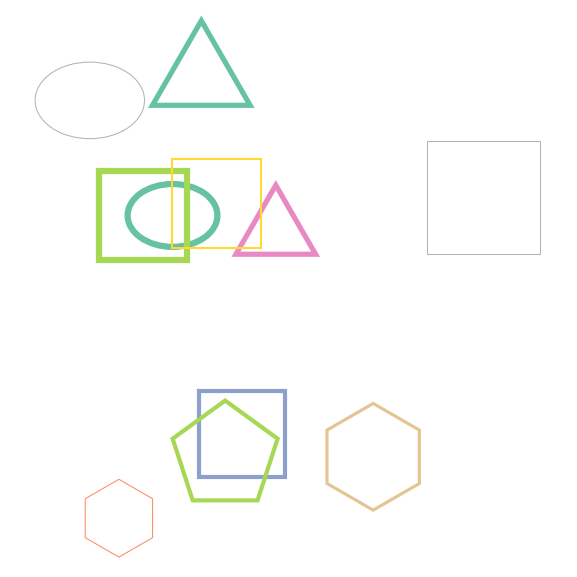[{"shape": "oval", "thickness": 3, "radius": 0.39, "center": [0.299, 0.626]}, {"shape": "triangle", "thickness": 2.5, "radius": 0.49, "center": [0.349, 0.866]}, {"shape": "hexagon", "thickness": 0.5, "radius": 0.34, "center": [0.206, 0.102]}, {"shape": "square", "thickness": 2, "radius": 0.37, "center": [0.419, 0.247]}, {"shape": "triangle", "thickness": 2.5, "radius": 0.4, "center": [0.478, 0.599]}, {"shape": "square", "thickness": 3, "radius": 0.38, "center": [0.247, 0.626]}, {"shape": "pentagon", "thickness": 2, "radius": 0.48, "center": [0.39, 0.21]}, {"shape": "square", "thickness": 1, "radius": 0.38, "center": [0.374, 0.647]}, {"shape": "hexagon", "thickness": 1.5, "radius": 0.46, "center": [0.646, 0.208]}, {"shape": "square", "thickness": 0.5, "radius": 0.49, "center": [0.837, 0.657]}, {"shape": "oval", "thickness": 0.5, "radius": 0.47, "center": [0.156, 0.825]}]